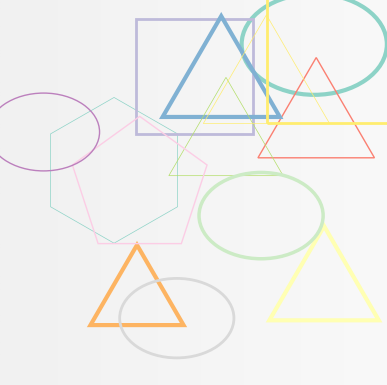[{"shape": "hexagon", "thickness": 0.5, "radius": 0.95, "center": [0.294, 0.558]}, {"shape": "oval", "thickness": 3, "radius": 0.94, "center": [0.811, 0.885]}, {"shape": "triangle", "thickness": 3, "radius": 0.82, "center": [0.836, 0.25]}, {"shape": "square", "thickness": 2, "radius": 0.75, "center": [0.502, 0.801]}, {"shape": "triangle", "thickness": 1, "radius": 0.87, "center": [0.816, 0.677]}, {"shape": "triangle", "thickness": 3, "radius": 0.87, "center": [0.571, 0.784]}, {"shape": "triangle", "thickness": 3, "radius": 0.69, "center": [0.354, 0.225]}, {"shape": "triangle", "thickness": 0.5, "radius": 0.85, "center": [0.583, 0.629]}, {"shape": "pentagon", "thickness": 1, "radius": 0.91, "center": [0.361, 0.515]}, {"shape": "oval", "thickness": 2, "radius": 0.74, "center": [0.456, 0.174]}, {"shape": "oval", "thickness": 1, "radius": 0.72, "center": [0.112, 0.657]}, {"shape": "oval", "thickness": 2.5, "radius": 0.8, "center": [0.674, 0.44]}, {"shape": "square", "thickness": 2, "radius": 0.82, "center": [0.853, 0.845]}, {"shape": "triangle", "thickness": 0.5, "radius": 0.94, "center": [0.688, 0.773]}]